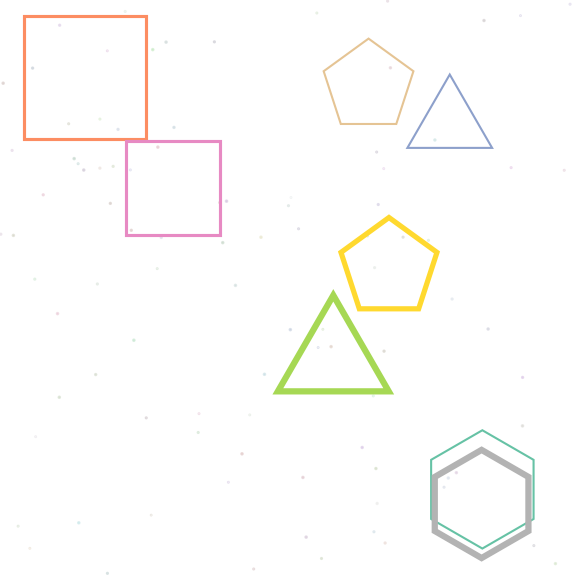[{"shape": "hexagon", "thickness": 1, "radius": 0.51, "center": [0.835, 0.152]}, {"shape": "square", "thickness": 1.5, "radius": 0.53, "center": [0.147, 0.865]}, {"shape": "triangle", "thickness": 1, "radius": 0.42, "center": [0.779, 0.785]}, {"shape": "square", "thickness": 1.5, "radius": 0.41, "center": [0.3, 0.674]}, {"shape": "triangle", "thickness": 3, "radius": 0.55, "center": [0.577, 0.377]}, {"shape": "pentagon", "thickness": 2.5, "radius": 0.44, "center": [0.674, 0.535]}, {"shape": "pentagon", "thickness": 1, "radius": 0.41, "center": [0.638, 0.851]}, {"shape": "hexagon", "thickness": 3, "radius": 0.47, "center": [0.834, 0.126]}]